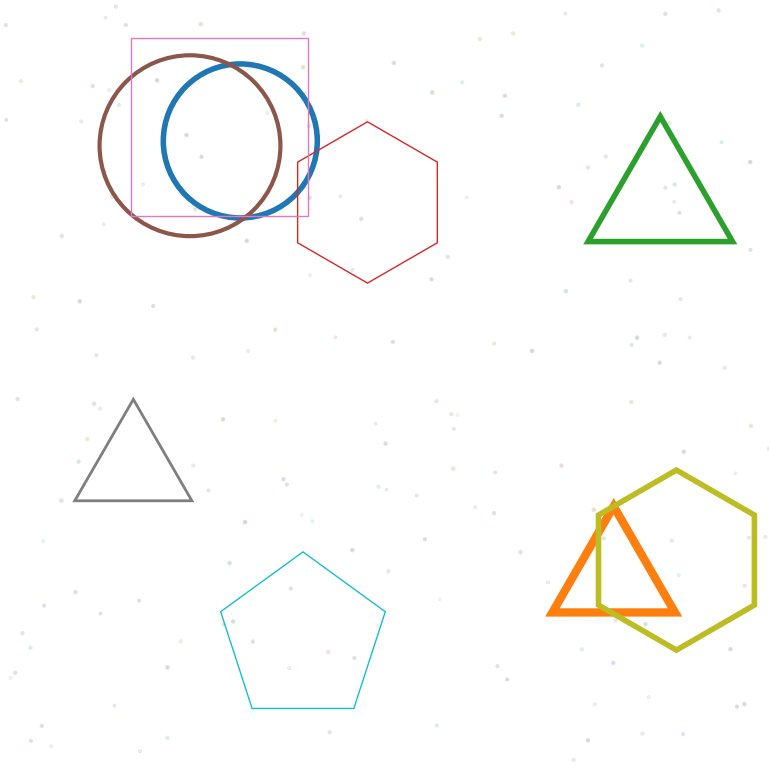[{"shape": "circle", "thickness": 2, "radius": 0.5, "center": [0.312, 0.817]}, {"shape": "triangle", "thickness": 3, "radius": 0.46, "center": [0.797, 0.251]}, {"shape": "triangle", "thickness": 2, "radius": 0.54, "center": [0.858, 0.74]}, {"shape": "hexagon", "thickness": 0.5, "radius": 0.52, "center": [0.477, 0.737]}, {"shape": "circle", "thickness": 1.5, "radius": 0.59, "center": [0.247, 0.811]}, {"shape": "square", "thickness": 0.5, "radius": 0.58, "center": [0.285, 0.835]}, {"shape": "triangle", "thickness": 1, "radius": 0.44, "center": [0.173, 0.394]}, {"shape": "hexagon", "thickness": 2, "radius": 0.58, "center": [0.878, 0.273]}, {"shape": "pentagon", "thickness": 0.5, "radius": 0.56, "center": [0.393, 0.171]}]